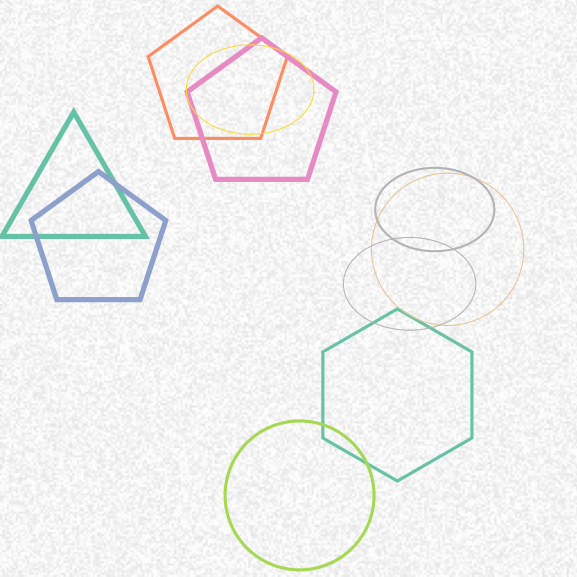[{"shape": "hexagon", "thickness": 1.5, "radius": 0.75, "center": [0.688, 0.315]}, {"shape": "triangle", "thickness": 2.5, "radius": 0.72, "center": [0.128, 0.661]}, {"shape": "pentagon", "thickness": 1.5, "radius": 0.63, "center": [0.377, 0.862]}, {"shape": "pentagon", "thickness": 2.5, "radius": 0.61, "center": [0.17, 0.579]}, {"shape": "pentagon", "thickness": 2.5, "radius": 0.68, "center": [0.453, 0.798]}, {"shape": "circle", "thickness": 1.5, "radius": 0.64, "center": [0.519, 0.141]}, {"shape": "oval", "thickness": 0.5, "radius": 0.55, "center": [0.433, 0.844]}, {"shape": "circle", "thickness": 0.5, "radius": 0.66, "center": [0.775, 0.567]}, {"shape": "oval", "thickness": 0.5, "radius": 0.57, "center": [0.709, 0.508]}, {"shape": "oval", "thickness": 1, "radius": 0.52, "center": [0.753, 0.636]}]